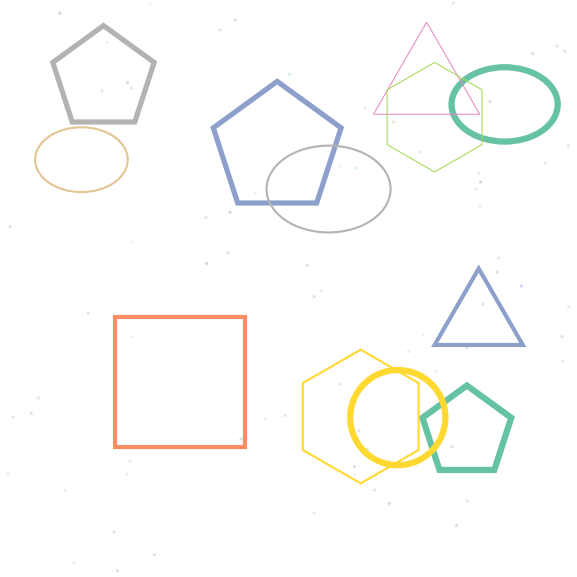[{"shape": "oval", "thickness": 3, "radius": 0.46, "center": [0.874, 0.818]}, {"shape": "pentagon", "thickness": 3, "radius": 0.4, "center": [0.808, 0.251]}, {"shape": "square", "thickness": 2, "radius": 0.56, "center": [0.311, 0.338]}, {"shape": "triangle", "thickness": 2, "radius": 0.44, "center": [0.829, 0.446]}, {"shape": "pentagon", "thickness": 2.5, "radius": 0.58, "center": [0.48, 0.742]}, {"shape": "triangle", "thickness": 0.5, "radius": 0.53, "center": [0.739, 0.854]}, {"shape": "hexagon", "thickness": 0.5, "radius": 0.47, "center": [0.753, 0.796]}, {"shape": "circle", "thickness": 3, "radius": 0.41, "center": [0.689, 0.276]}, {"shape": "hexagon", "thickness": 1, "radius": 0.58, "center": [0.625, 0.278]}, {"shape": "oval", "thickness": 1, "radius": 0.4, "center": [0.141, 0.723]}, {"shape": "oval", "thickness": 1, "radius": 0.54, "center": [0.569, 0.672]}, {"shape": "pentagon", "thickness": 2.5, "radius": 0.46, "center": [0.179, 0.863]}]